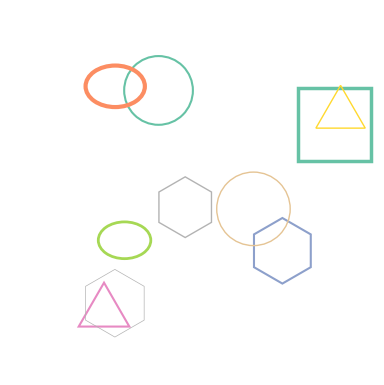[{"shape": "circle", "thickness": 1.5, "radius": 0.45, "center": [0.412, 0.765]}, {"shape": "square", "thickness": 2.5, "radius": 0.48, "center": [0.868, 0.677]}, {"shape": "oval", "thickness": 3, "radius": 0.39, "center": [0.299, 0.776]}, {"shape": "hexagon", "thickness": 1.5, "radius": 0.43, "center": [0.733, 0.349]}, {"shape": "triangle", "thickness": 1.5, "radius": 0.38, "center": [0.27, 0.19]}, {"shape": "oval", "thickness": 2, "radius": 0.34, "center": [0.323, 0.376]}, {"shape": "triangle", "thickness": 1, "radius": 0.37, "center": [0.885, 0.704]}, {"shape": "circle", "thickness": 1, "radius": 0.48, "center": [0.658, 0.458]}, {"shape": "hexagon", "thickness": 1, "radius": 0.39, "center": [0.481, 0.462]}, {"shape": "hexagon", "thickness": 0.5, "radius": 0.44, "center": [0.298, 0.212]}]